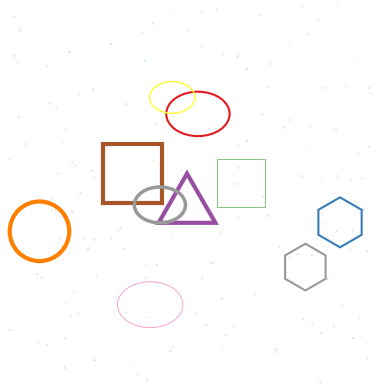[{"shape": "oval", "thickness": 1.5, "radius": 0.41, "center": [0.514, 0.704]}, {"shape": "hexagon", "thickness": 1.5, "radius": 0.32, "center": [0.883, 0.423]}, {"shape": "square", "thickness": 0.5, "radius": 0.31, "center": [0.625, 0.525]}, {"shape": "triangle", "thickness": 3, "radius": 0.43, "center": [0.486, 0.464]}, {"shape": "circle", "thickness": 3, "radius": 0.39, "center": [0.103, 0.399]}, {"shape": "oval", "thickness": 1, "radius": 0.29, "center": [0.447, 0.747]}, {"shape": "square", "thickness": 3, "radius": 0.38, "center": [0.344, 0.55]}, {"shape": "oval", "thickness": 0.5, "radius": 0.43, "center": [0.39, 0.209]}, {"shape": "oval", "thickness": 2.5, "radius": 0.33, "center": [0.415, 0.468]}, {"shape": "hexagon", "thickness": 1.5, "radius": 0.3, "center": [0.793, 0.306]}]